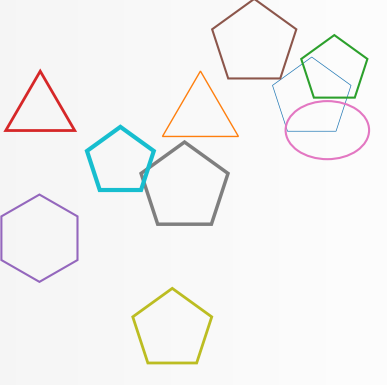[{"shape": "pentagon", "thickness": 0.5, "radius": 0.53, "center": [0.805, 0.745]}, {"shape": "triangle", "thickness": 1, "radius": 0.57, "center": [0.517, 0.702]}, {"shape": "pentagon", "thickness": 1.5, "radius": 0.45, "center": [0.863, 0.819]}, {"shape": "triangle", "thickness": 2, "radius": 0.51, "center": [0.104, 0.712]}, {"shape": "hexagon", "thickness": 1.5, "radius": 0.57, "center": [0.102, 0.381]}, {"shape": "pentagon", "thickness": 1.5, "radius": 0.57, "center": [0.656, 0.889]}, {"shape": "oval", "thickness": 1.5, "radius": 0.54, "center": [0.845, 0.662]}, {"shape": "pentagon", "thickness": 2.5, "radius": 0.59, "center": [0.476, 0.513]}, {"shape": "pentagon", "thickness": 2, "radius": 0.54, "center": [0.445, 0.144]}, {"shape": "pentagon", "thickness": 3, "radius": 0.45, "center": [0.311, 0.58]}]